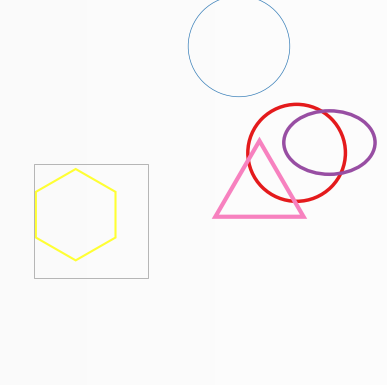[{"shape": "circle", "thickness": 2.5, "radius": 0.63, "center": [0.765, 0.603]}, {"shape": "circle", "thickness": 0.5, "radius": 0.66, "center": [0.617, 0.88]}, {"shape": "oval", "thickness": 2.5, "radius": 0.59, "center": [0.85, 0.63]}, {"shape": "hexagon", "thickness": 1.5, "radius": 0.59, "center": [0.195, 0.442]}, {"shape": "triangle", "thickness": 3, "radius": 0.66, "center": [0.67, 0.503]}, {"shape": "square", "thickness": 0.5, "radius": 0.74, "center": [0.235, 0.425]}]